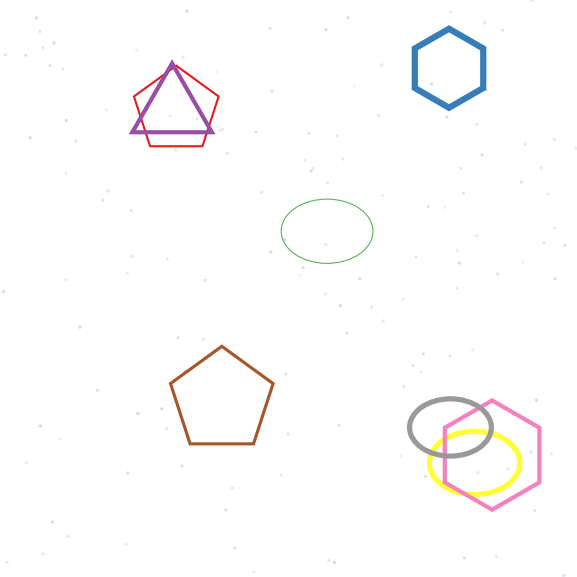[{"shape": "pentagon", "thickness": 1, "radius": 0.39, "center": [0.305, 0.808]}, {"shape": "hexagon", "thickness": 3, "radius": 0.34, "center": [0.778, 0.881]}, {"shape": "oval", "thickness": 0.5, "radius": 0.4, "center": [0.566, 0.599]}, {"shape": "triangle", "thickness": 2, "radius": 0.4, "center": [0.298, 0.81]}, {"shape": "oval", "thickness": 2.5, "radius": 0.39, "center": [0.822, 0.198]}, {"shape": "pentagon", "thickness": 1.5, "radius": 0.47, "center": [0.384, 0.306]}, {"shape": "hexagon", "thickness": 2, "radius": 0.47, "center": [0.852, 0.211]}, {"shape": "oval", "thickness": 2.5, "radius": 0.35, "center": [0.78, 0.259]}]